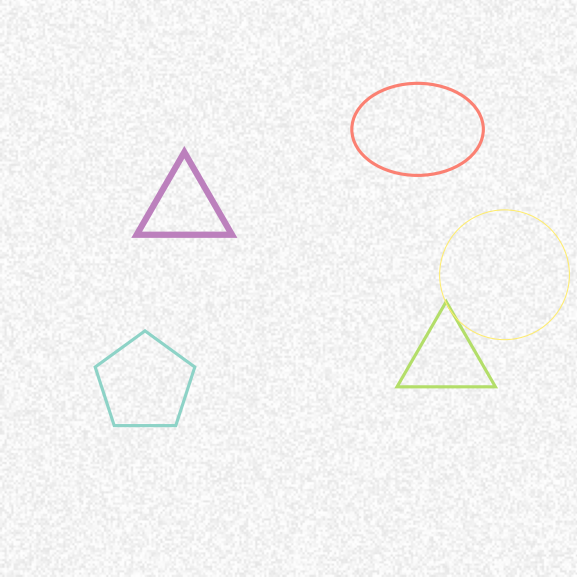[{"shape": "pentagon", "thickness": 1.5, "radius": 0.45, "center": [0.251, 0.336]}, {"shape": "oval", "thickness": 1.5, "radius": 0.57, "center": [0.723, 0.775]}, {"shape": "triangle", "thickness": 1.5, "radius": 0.49, "center": [0.773, 0.379]}, {"shape": "triangle", "thickness": 3, "radius": 0.48, "center": [0.319, 0.64]}, {"shape": "circle", "thickness": 0.5, "radius": 0.56, "center": [0.874, 0.523]}]